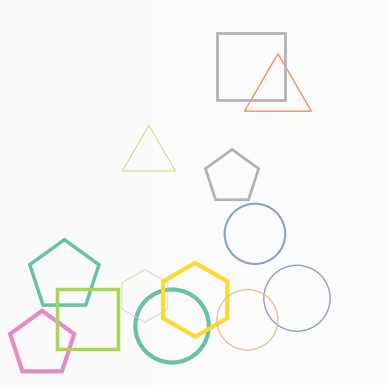[{"shape": "pentagon", "thickness": 2.5, "radius": 0.47, "center": [0.166, 0.284]}, {"shape": "circle", "thickness": 3, "radius": 0.47, "center": [0.444, 0.153]}, {"shape": "triangle", "thickness": 1, "radius": 0.5, "center": [0.717, 0.761]}, {"shape": "circle", "thickness": 1.5, "radius": 0.39, "center": [0.658, 0.393]}, {"shape": "circle", "thickness": 1, "radius": 0.43, "center": [0.766, 0.225]}, {"shape": "pentagon", "thickness": 3, "radius": 0.43, "center": [0.109, 0.106]}, {"shape": "triangle", "thickness": 0.5, "radius": 0.4, "center": [0.384, 0.595]}, {"shape": "square", "thickness": 2.5, "radius": 0.39, "center": [0.226, 0.171]}, {"shape": "hexagon", "thickness": 3, "radius": 0.48, "center": [0.504, 0.221]}, {"shape": "circle", "thickness": 1, "radius": 0.39, "center": [0.639, 0.169]}, {"shape": "hexagon", "thickness": 0.5, "radius": 0.34, "center": [0.374, 0.231]}, {"shape": "pentagon", "thickness": 2, "radius": 0.36, "center": [0.599, 0.54]}, {"shape": "square", "thickness": 2, "radius": 0.44, "center": [0.648, 0.828]}]